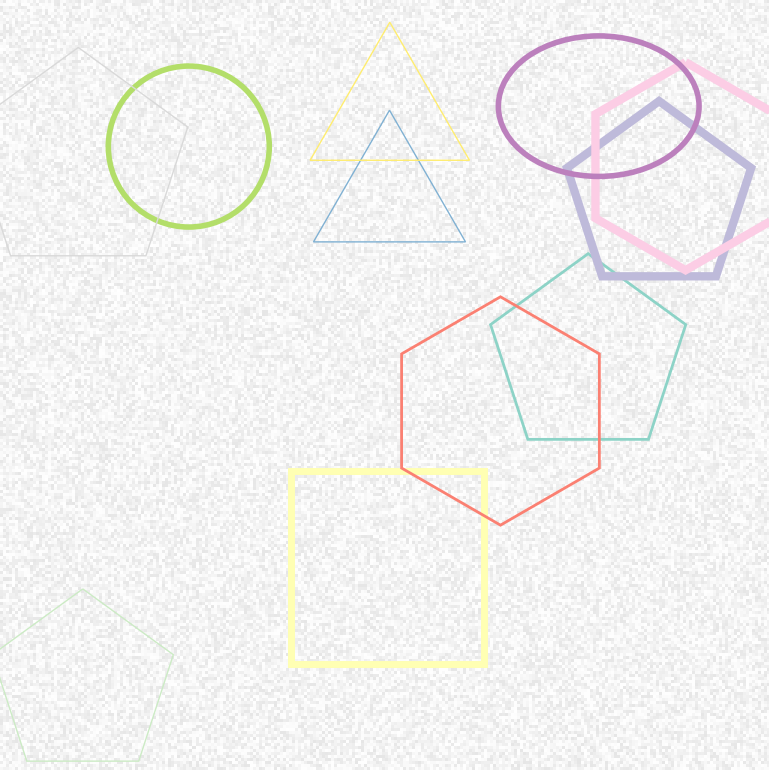[{"shape": "pentagon", "thickness": 1, "radius": 0.67, "center": [0.764, 0.537]}, {"shape": "square", "thickness": 2.5, "radius": 0.63, "center": [0.503, 0.263]}, {"shape": "pentagon", "thickness": 3, "radius": 0.63, "center": [0.856, 0.743]}, {"shape": "hexagon", "thickness": 1, "radius": 0.74, "center": [0.65, 0.466]}, {"shape": "triangle", "thickness": 0.5, "radius": 0.57, "center": [0.506, 0.743]}, {"shape": "circle", "thickness": 2, "radius": 0.52, "center": [0.245, 0.81]}, {"shape": "hexagon", "thickness": 3, "radius": 0.68, "center": [0.89, 0.784]}, {"shape": "pentagon", "thickness": 0.5, "radius": 0.75, "center": [0.102, 0.789]}, {"shape": "oval", "thickness": 2, "radius": 0.65, "center": [0.778, 0.862]}, {"shape": "pentagon", "thickness": 0.5, "radius": 0.62, "center": [0.107, 0.112]}, {"shape": "triangle", "thickness": 0.5, "radius": 0.6, "center": [0.506, 0.852]}]